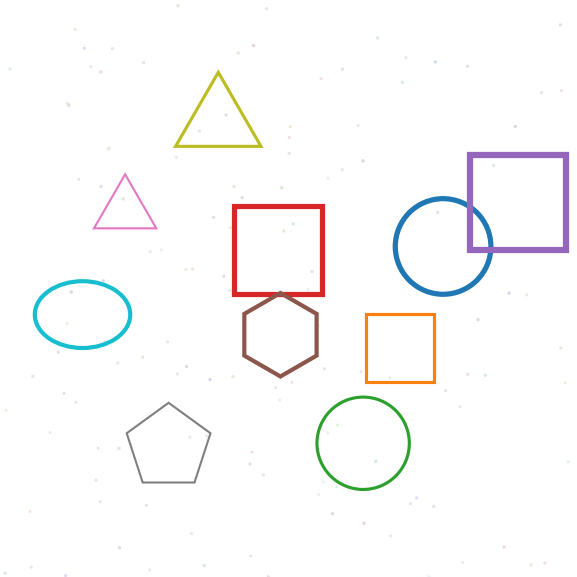[{"shape": "circle", "thickness": 2.5, "radius": 0.41, "center": [0.767, 0.572]}, {"shape": "square", "thickness": 1.5, "radius": 0.3, "center": [0.693, 0.397]}, {"shape": "circle", "thickness": 1.5, "radius": 0.4, "center": [0.629, 0.232]}, {"shape": "square", "thickness": 2.5, "radius": 0.38, "center": [0.482, 0.566]}, {"shape": "square", "thickness": 3, "radius": 0.41, "center": [0.897, 0.648]}, {"shape": "hexagon", "thickness": 2, "radius": 0.36, "center": [0.486, 0.419]}, {"shape": "triangle", "thickness": 1, "radius": 0.31, "center": [0.217, 0.635]}, {"shape": "pentagon", "thickness": 1, "radius": 0.38, "center": [0.292, 0.225]}, {"shape": "triangle", "thickness": 1.5, "radius": 0.43, "center": [0.378, 0.788]}, {"shape": "oval", "thickness": 2, "radius": 0.41, "center": [0.143, 0.454]}]